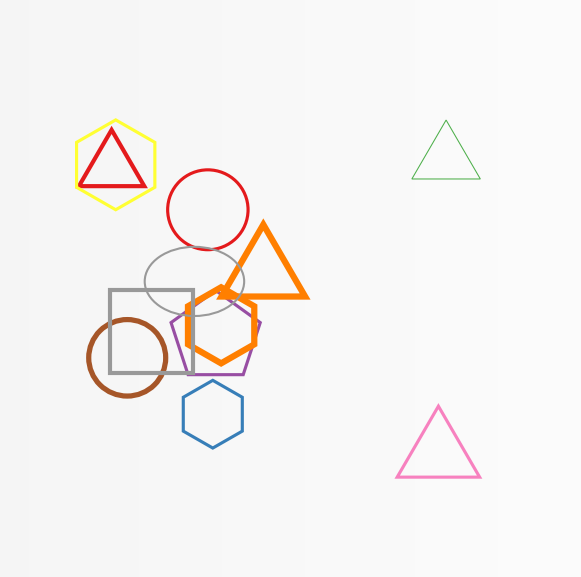[{"shape": "triangle", "thickness": 2, "radius": 0.32, "center": [0.192, 0.709]}, {"shape": "circle", "thickness": 1.5, "radius": 0.35, "center": [0.358, 0.636]}, {"shape": "hexagon", "thickness": 1.5, "radius": 0.29, "center": [0.366, 0.282]}, {"shape": "triangle", "thickness": 0.5, "radius": 0.34, "center": [0.767, 0.723]}, {"shape": "pentagon", "thickness": 1.5, "radius": 0.4, "center": [0.371, 0.416]}, {"shape": "hexagon", "thickness": 3, "radius": 0.33, "center": [0.38, 0.436]}, {"shape": "triangle", "thickness": 3, "radius": 0.42, "center": [0.453, 0.527]}, {"shape": "hexagon", "thickness": 1.5, "radius": 0.39, "center": [0.199, 0.714]}, {"shape": "circle", "thickness": 2.5, "radius": 0.33, "center": [0.219, 0.38]}, {"shape": "triangle", "thickness": 1.5, "radius": 0.41, "center": [0.754, 0.214]}, {"shape": "square", "thickness": 2, "radius": 0.36, "center": [0.26, 0.425]}, {"shape": "oval", "thickness": 1, "radius": 0.43, "center": [0.335, 0.512]}]